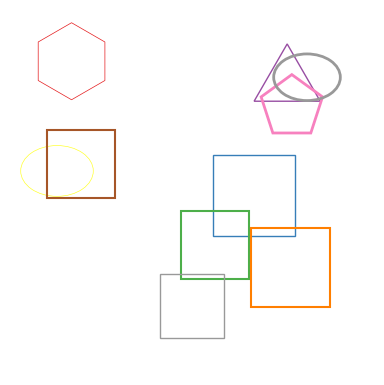[{"shape": "hexagon", "thickness": 0.5, "radius": 0.5, "center": [0.186, 0.841]}, {"shape": "square", "thickness": 1, "radius": 0.53, "center": [0.659, 0.492]}, {"shape": "square", "thickness": 1.5, "radius": 0.45, "center": [0.559, 0.364]}, {"shape": "triangle", "thickness": 1, "radius": 0.5, "center": [0.746, 0.787]}, {"shape": "square", "thickness": 1.5, "radius": 0.51, "center": [0.756, 0.305]}, {"shape": "oval", "thickness": 0.5, "radius": 0.47, "center": [0.148, 0.556]}, {"shape": "square", "thickness": 1.5, "radius": 0.44, "center": [0.21, 0.573]}, {"shape": "pentagon", "thickness": 2, "radius": 0.42, "center": [0.758, 0.722]}, {"shape": "oval", "thickness": 2, "radius": 0.43, "center": [0.797, 0.799]}, {"shape": "square", "thickness": 1, "radius": 0.42, "center": [0.499, 0.205]}]